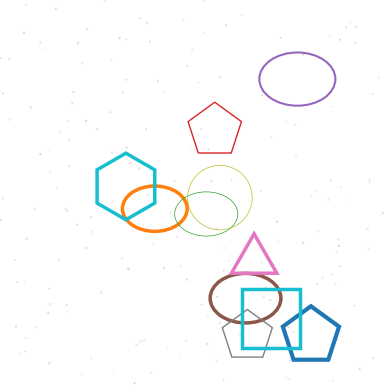[{"shape": "pentagon", "thickness": 3, "radius": 0.38, "center": [0.808, 0.128]}, {"shape": "oval", "thickness": 2.5, "radius": 0.42, "center": [0.402, 0.458]}, {"shape": "oval", "thickness": 0.5, "radius": 0.41, "center": [0.536, 0.444]}, {"shape": "pentagon", "thickness": 1, "radius": 0.36, "center": [0.558, 0.662]}, {"shape": "oval", "thickness": 1.5, "radius": 0.49, "center": [0.772, 0.795]}, {"shape": "oval", "thickness": 2.5, "radius": 0.46, "center": [0.638, 0.226]}, {"shape": "triangle", "thickness": 2.5, "radius": 0.34, "center": [0.66, 0.324]}, {"shape": "pentagon", "thickness": 1, "radius": 0.34, "center": [0.642, 0.128]}, {"shape": "circle", "thickness": 0.5, "radius": 0.42, "center": [0.571, 0.487]}, {"shape": "hexagon", "thickness": 2.5, "radius": 0.43, "center": [0.327, 0.516]}, {"shape": "square", "thickness": 2.5, "radius": 0.38, "center": [0.703, 0.173]}]